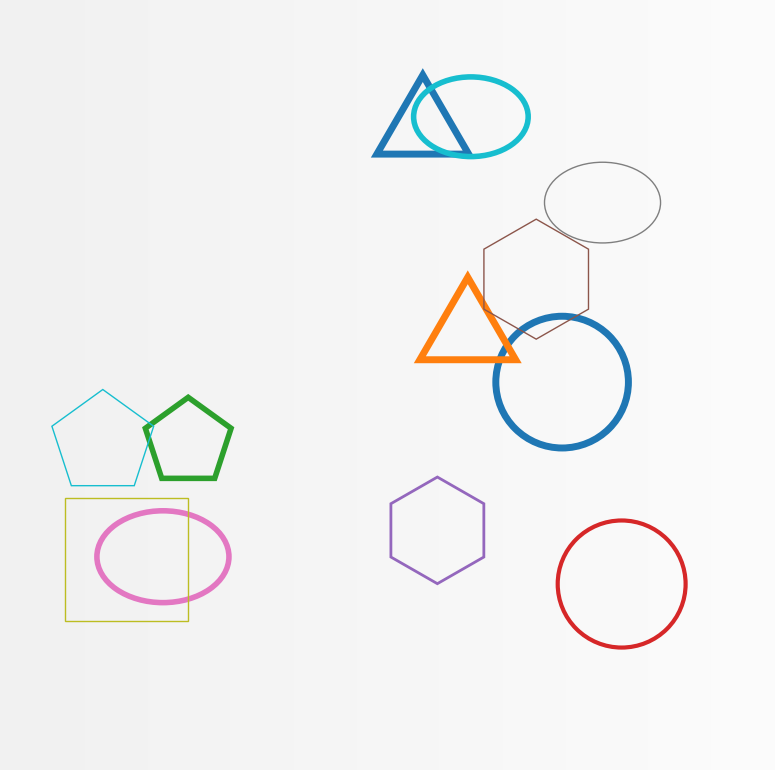[{"shape": "triangle", "thickness": 2.5, "radius": 0.34, "center": [0.546, 0.834]}, {"shape": "circle", "thickness": 2.5, "radius": 0.43, "center": [0.725, 0.504]}, {"shape": "triangle", "thickness": 2.5, "radius": 0.36, "center": [0.604, 0.569]}, {"shape": "pentagon", "thickness": 2, "radius": 0.29, "center": [0.243, 0.426]}, {"shape": "circle", "thickness": 1.5, "radius": 0.41, "center": [0.802, 0.242]}, {"shape": "hexagon", "thickness": 1, "radius": 0.35, "center": [0.564, 0.311]}, {"shape": "hexagon", "thickness": 0.5, "radius": 0.39, "center": [0.692, 0.637]}, {"shape": "oval", "thickness": 2, "radius": 0.43, "center": [0.21, 0.277]}, {"shape": "oval", "thickness": 0.5, "radius": 0.37, "center": [0.777, 0.737]}, {"shape": "square", "thickness": 0.5, "radius": 0.4, "center": [0.163, 0.273]}, {"shape": "pentagon", "thickness": 0.5, "radius": 0.35, "center": [0.133, 0.425]}, {"shape": "oval", "thickness": 2, "radius": 0.37, "center": [0.608, 0.848]}]